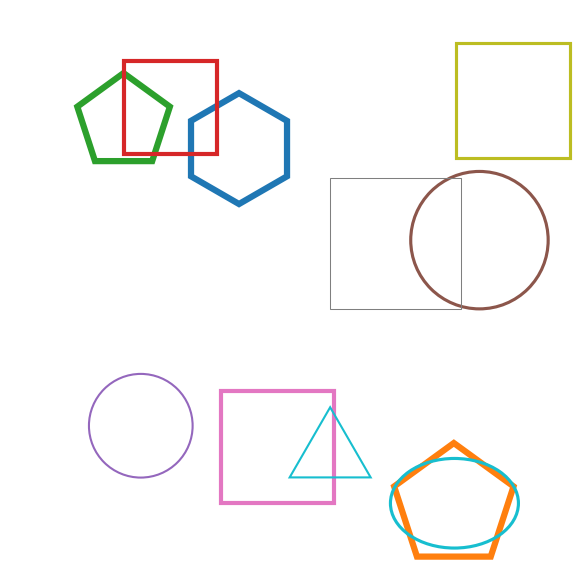[{"shape": "hexagon", "thickness": 3, "radius": 0.48, "center": [0.414, 0.742]}, {"shape": "pentagon", "thickness": 3, "radius": 0.54, "center": [0.786, 0.123]}, {"shape": "pentagon", "thickness": 3, "radius": 0.42, "center": [0.214, 0.788]}, {"shape": "square", "thickness": 2, "radius": 0.4, "center": [0.295, 0.813]}, {"shape": "circle", "thickness": 1, "radius": 0.45, "center": [0.244, 0.262]}, {"shape": "circle", "thickness": 1.5, "radius": 0.59, "center": [0.83, 0.583]}, {"shape": "square", "thickness": 2, "radius": 0.49, "center": [0.481, 0.225]}, {"shape": "square", "thickness": 0.5, "radius": 0.57, "center": [0.685, 0.578]}, {"shape": "square", "thickness": 1.5, "radius": 0.5, "center": [0.888, 0.825]}, {"shape": "oval", "thickness": 1.5, "radius": 0.55, "center": [0.787, 0.128]}, {"shape": "triangle", "thickness": 1, "radius": 0.4, "center": [0.572, 0.213]}]